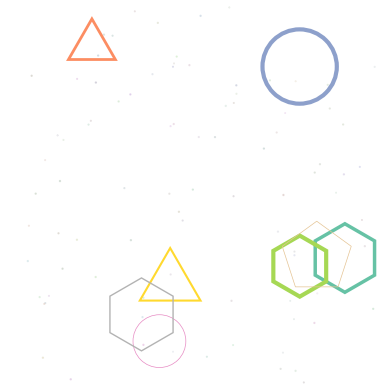[{"shape": "hexagon", "thickness": 2.5, "radius": 0.44, "center": [0.896, 0.33]}, {"shape": "triangle", "thickness": 2, "radius": 0.35, "center": [0.239, 0.881]}, {"shape": "circle", "thickness": 3, "radius": 0.48, "center": [0.778, 0.827]}, {"shape": "circle", "thickness": 0.5, "radius": 0.34, "center": [0.414, 0.114]}, {"shape": "hexagon", "thickness": 3, "radius": 0.4, "center": [0.779, 0.309]}, {"shape": "triangle", "thickness": 1.5, "radius": 0.45, "center": [0.442, 0.265]}, {"shape": "pentagon", "thickness": 0.5, "radius": 0.47, "center": [0.823, 0.331]}, {"shape": "hexagon", "thickness": 1, "radius": 0.47, "center": [0.368, 0.183]}]